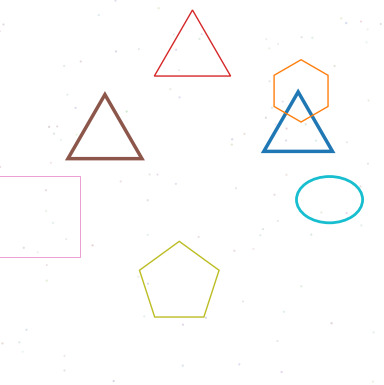[{"shape": "triangle", "thickness": 2.5, "radius": 0.51, "center": [0.774, 0.658]}, {"shape": "hexagon", "thickness": 1, "radius": 0.4, "center": [0.782, 0.764]}, {"shape": "triangle", "thickness": 1, "radius": 0.57, "center": [0.5, 0.86]}, {"shape": "triangle", "thickness": 2.5, "radius": 0.55, "center": [0.273, 0.643]}, {"shape": "square", "thickness": 0.5, "radius": 0.53, "center": [0.101, 0.437]}, {"shape": "pentagon", "thickness": 1, "radius": 0.54, "center": [0.466, 0.264]}, {"shape": "oval", "thickness": 2, "radius": 0.43, "center": [0.856, 0.481]}]